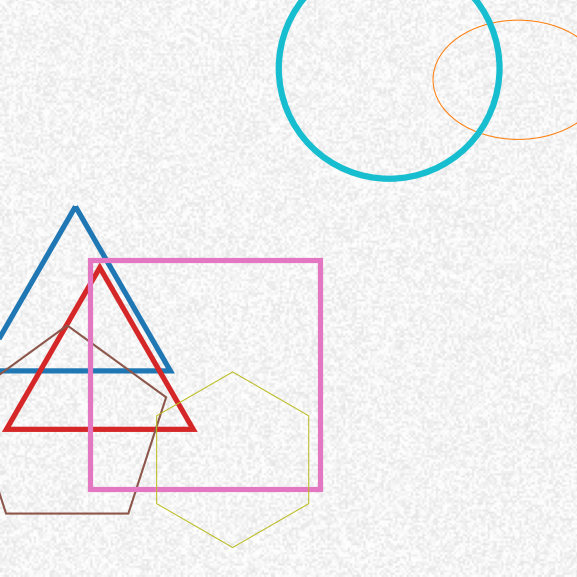[{"shape": "triangle", "thickness": 2.5, "radius": 0.95, "center": [0.131, 0.452]}, {"shape": "oval", "thickness": 0.5, "radius": 0.74, "center": [0.897, 0.861]}, {"shape": "triangle", "thickness": 2.5, "radius": 0.93, "center": [0.173, 0.349]}, {"shape": "pentagon", "thickness": 1, "radius": 0.9, "center": [0.116, 0.256]}, {"shape": "square", "thickness": 2.5, "radius": 0.99, "center": [0.355, 0.351]}, {"shape": "hexagon", "thickness": 0.5, "radius": 0.76, "center": [0.403, 0.203]}, {"shape": "circle", "thickness": 3, "radius": 0.96, "center": [0.674, 0.881]}]